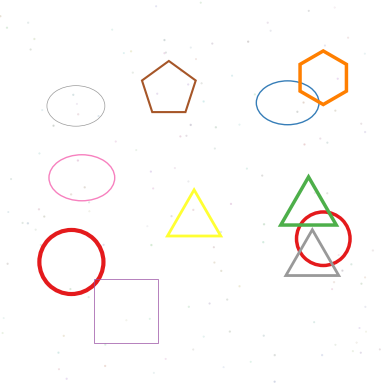[{"shape": "circle", "thickness": 3, "radius": 0.42, "center": [0.185, 0.32]}, {"shape": "circle", "thickness": 2.5, "radius": 0.35, "center": [0.84, 0.38]}, {"shape": "oval", "thickness": 1, "radius": 0.41, "center": [0.747, 0.733]}, {"shape": "triangle", "thickness": 2.5, "radius": 0.42, "center": [0.801, 0.457]}, {"shape": "square", "thickness": 0.5, "radius": 0.41, "center": [0.327, 0.193]}, {"shape": "hexagon", "thickness": 2.5, "radius": 0.35, "center": [0.84, 0.798]}, {"shape": "triangle", "thickness": 2, "radius": 0.4, "center": [0.504, 0.427]}, {"shape": "pentagon", "thickness": 1.5, "radius": 0.37, "center": [0.439, 0.768]}, {"shape": "oval", "thickness": 1, "radius": 0.43, "center": [0.213, 0.538]}, {"shape": "oval", "thickness": 0.5, "radius": 0.38, "center": [0.197, 0.725]}, {"shape": "triangle", "thickness": 2, "radius": 0.4, "center": [0.811, 0.324]}]